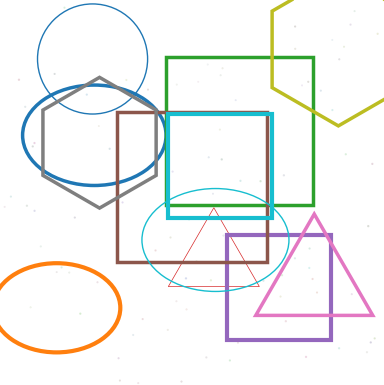[{"shape": "oval", "thickness": 2.5, "radius": 0.93, "center": [0.245, 0.649]}, {"shape": "circle", "thickness": 1, "radius": 0.71, "center": [0.24, 0.847]}, {"shape": "oval", "thickness": 3, "radius": 0.83, "center": [0.147, 0.201]}, {"shape": "square", "thickness": 2.5, "radius": 0.96, "center": [0.622, 0.66]}, {"shape": "triangle", "thickness": 0.5, "radius": 0.68, "center": [0.555, 0.324]}, {"shape": "square", "thickness": 3, "radius": 0.68, "center": [0.724, 0.253]}, {"shape": "square", "thickness": 2.5, "radius": 0.98, "center": [0.498, 0.514]}, {"shape": "triangle", "thickness": 2.5, "radius": 0.88, "center": [0.816, 0.269]}, {"shape": "hexagon", "thickness": 2.5, "radius": 0.85, "center": [0.259, 0.629]}, {"shape": "hexagon", "thickness": 2.5, "radius": 0.99, "center": [0.879, 0.872]}, {"shape": "oval", "thickness": 1, "radius": 0.95, "center": [0.56, 0.377]}, {"shape": "square", "thickness": 3, "radius": 0.67, "center": [0.571, 0.569]}]